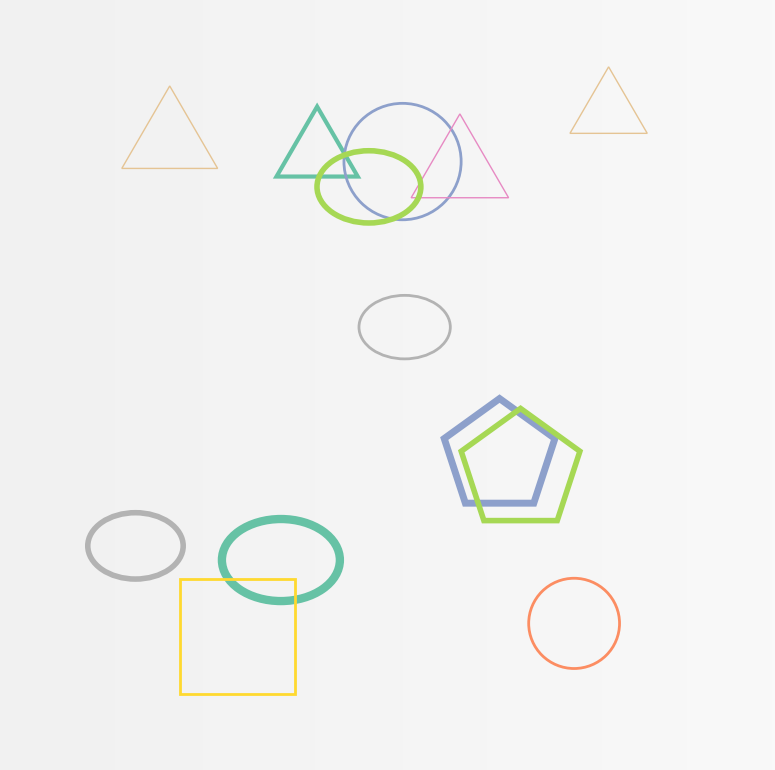[{"shape": "triangle", "thickness": 1.5, "radius": 0.3, "center": [0.409, 0.801]}, {"shape": "oval", "thickness": 3, "radius": 0.38, "center": [0.362, 0.273]}, {"shape": "circle", "thickness": 1, "radius": 0.29, "center": [0.741, 0.19]}, {"shape": "circle", "thickness": 1, "radius": 0.38, "center": [0.519, 0.79]}, {"shape": "pentagon", "thickness": 2.5, "radius": 0.38, "center": [0.645, 0.407]}, {"shape": "triangle", "thickness": 0.5, "radius": 0.36, "center": [0.593, 0.779]}, {"shape": "pentagon", "thickness": 2, "radius": 0.4, "center": [0.672, 0.389]}, {"shape": "oval", "thickness": 2, "radius": 0.34, "center": [0.476, 0.757]}, {"shape": "square", "thickness": 1, "radius": 0.37, "center": [0.307, 0.173]}, {"shape": "triangle", "thickness": 0.5, "radius": 0.29, "center": [0.785, 0.856]}, {"shape": "triangle", "thickness": 0.5, "radius": 0.36, "center": [0.219, 0.817]}, {"shape": "oval", "thickness": 1, "radius": 0.29, "center": [0.522, 0.575]}, {"shape": "oval", "thickness": 2, "radius": 0.31, "center": [0.175, 0.291]}]